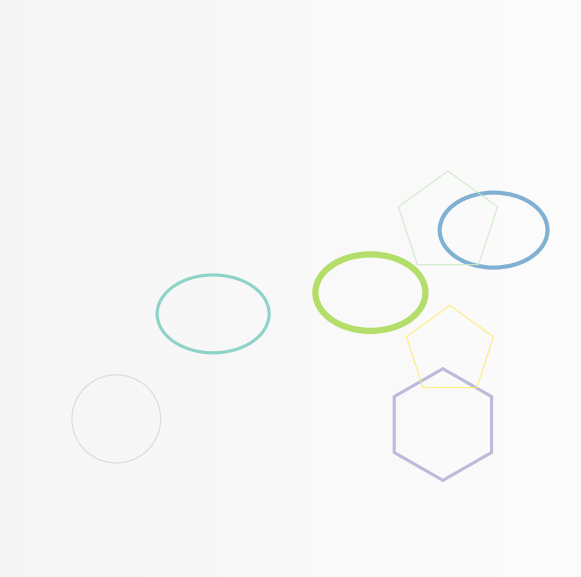[{"shape": "oval", "thickness": 1.5, "radius": 0.48, "center": [0.367, 0.456]}, {"shape": "hexagon", "thickness": 1.5, "radius": 0.48, "center": [0.762, 0.264]}, {"shape": "oval", "thickness": 2, "radius": 0.46, "center": [0.849, 0.601]}, {"shape": "oval", "thickness": 3, "radius": 0.47, "center": [0.637, 0.492]}, {"shape": "circle", "thickness": 0.5, "radius": 0.38, "center": [0.2, 0.274]}, {"shape": "pentagon", "thickness": 0.5, "radius": 0.45, "center": [0.771, 0.613]}, {"shape": "pentagon", "thickness": 0.5, "radius": 0.39, "center": [0.774, 0.391]}]